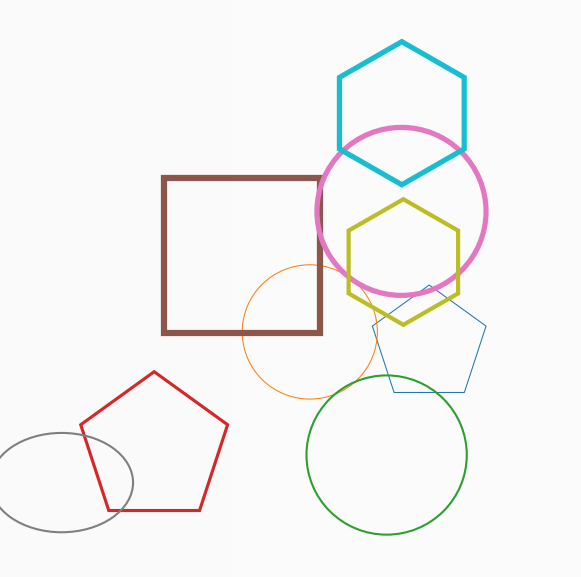[{"shape": "pentagon", "thickness": 0.5, "radius": 0.51, "center": [0.738, 0.403]}, {"shape": "circle", "thickness": 0.5, "radius": 0.58, "center": [0.533, 0.424]}, {"shape": "circle", "thickness": 1, "radius": 0.69, "center": [0.665, 0.211]}, {"shape": "pentagon", "thickness": 1.5, "radius": 0.66, "center": [0.265, 0.223]}, {"shape": "square", "thickness": 3, "radius": 0.67, "center": [0.417, 0.557]}, {"shape": "circle", "thickness": 2.5, "radius": 0.73, "center": [0.691, 0.633]}, {"shape": "oval", "thickness": 1, "radius": 0.61, "center": [0.106, 0.163]}, {"shape": "hexagon", "thickness": 2, "radius": 0.54, "center": [0.694, 0.545]}, {"shape": "hexagon", "thickness": 2.5, "radius": 0.62, "center": [0.691, 0.803]}]